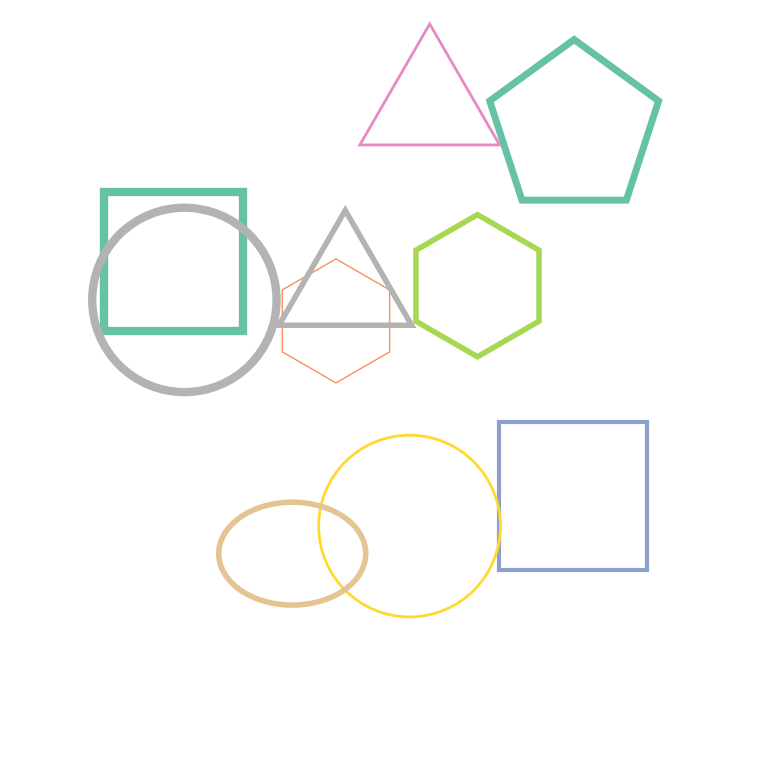[{"shape": "square", "thickness": 3, "radius": 0.45, "center": [0.225, 0.66]}, {"shape": "pentagon", "thickness": 2.5, "radius": 0.58, "center": [0.746, 0.833]}, {"shape": "hexagon", "thickness": 0.5, "radius": 0.4, "center": [0.436, 0.583]}, {"shape": "square", "thickness": 1.5, "radius": 0.48, "center": [0.744, 0.356]}, {"shape": "triangle", "thickness": 1, "radius": 0.52, "center": [0.558, 0.864]}, {"shape": "hexagon", "thickness": 2, "radius": 0.46, "center": [0.62, 0.629]}, {"shape": "circle", "thickness": 1, "radius": 0.59, "center": [0.532, 0.317]}, {"shape": "oval", "thickness": 2, "radius": 0.48, "center": [0.38, 0.281]}, {"shape": "circle", "thickness": 3, "radius": 0.6, "center": [0.239, 0.611]}, {"shape": "triangle", "thickness": 2, "radius": 0.5, "center": [0.448, 0.627]}]